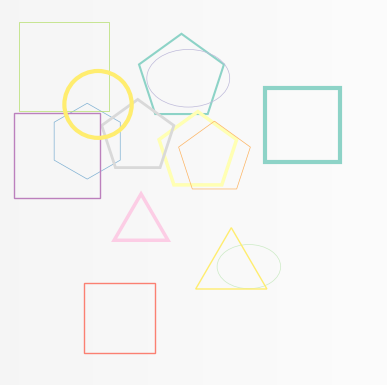[{"shape": "square", "thickness": 3, "radius": 0.48, "center": [0.781, 0.676]}, {"shape": "pentagon", "thickness": 1.5, "radius": 0.58, "center": [0.468, 0.797]}, {"shape": "pentagon", "thickness": 2.5, "radius": 0.53, "center": [0.511, 0.605]}, {"shape": "oval", "thickness": 0.5, "radius": 0.53, "center": [0.486, 0.797]}, {"shape": "square", "thickness": 1, "radius": 0.45, "center": [0.308, 0.175]}, {"shape": "hexagon", "thickness": 0.5, "radius": 0.49, "center": [0.225, 0.633]}, {"shape": "pentagon", "thickness": 0.5, "radius": 0.49, "center": [0.554, 0.588]}, {"shape": "square", "thickness": 0.5, "radius": 0.58, "center": [0.166, 0.828]}, {"shape": "triangle", "thickness": 2.5, "radius": 0.4, "center": [0.364, 0.416]}, {"shape": "pentagon", "thickness": 2, "radius": 0.49, "center": [0.356, 0.644]}, {"shape": "square", "thickness": 1, "radius": 0.56, "center": [0.148, 0.596]}, {"shape": "oval", "thickness": 0.5, "radius": 0.41, "center": [0.642, 0.307]}, {"shape": "triangle", "thickness": 1, "radius": 0.53, "center": [0.597, 0.302]}, {"shape": "circle", "thickness": 3, "radius": 0.43, "center": [0.253, 0.729]}]